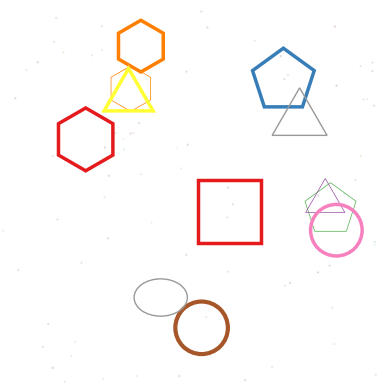[{"shape": "square", "thickness": 2.5, "radius": 0.41, "center": [0.597, 0.45]}, {"shape": "hexagon", "thickness": 2.5, "radius": 0.41, "center": [0.223, 0.638]}, {"shape": "pentagon", "thickness": 2.5, "radius": 0.42, "center": [0.736, 0.791]}, {"shape": "pentagon", "thickness": 0.5, "radius": 0.35, "center": [0.859, 0.456]}, {"shape": "triangle", "thickness": 0.5, "radius": 0.29, "center": [0.845, 0.477]}, {"shape": "hexagon", "thickness": 2.5, "radius": 0.34, "center": [0.366, 0.88]}, {"shape": "hexagon", "thickness": 0.5, "radius": 0.3, "center": [0.34, 0.77]}, {"shape": "triangle", "thickness": 2.5, "radius": 0.37, "center": [0.334, 0.749]}, {"shape": "circle", "thickness": 3, "radius": 0.34, "center": [0.524, 0.149]}, {"shape": "circle", "thickness": 2.5, "radius": 0.33, "center": [0.874, 0.402]}, {"shape": "triangle", "thickness": 1, "radius": 0.41, "center": [0.778, 0.69]}, {"shape": "oval", "thickness": 1, "radius": 0.35, "center": [0.417, 0.227]}]